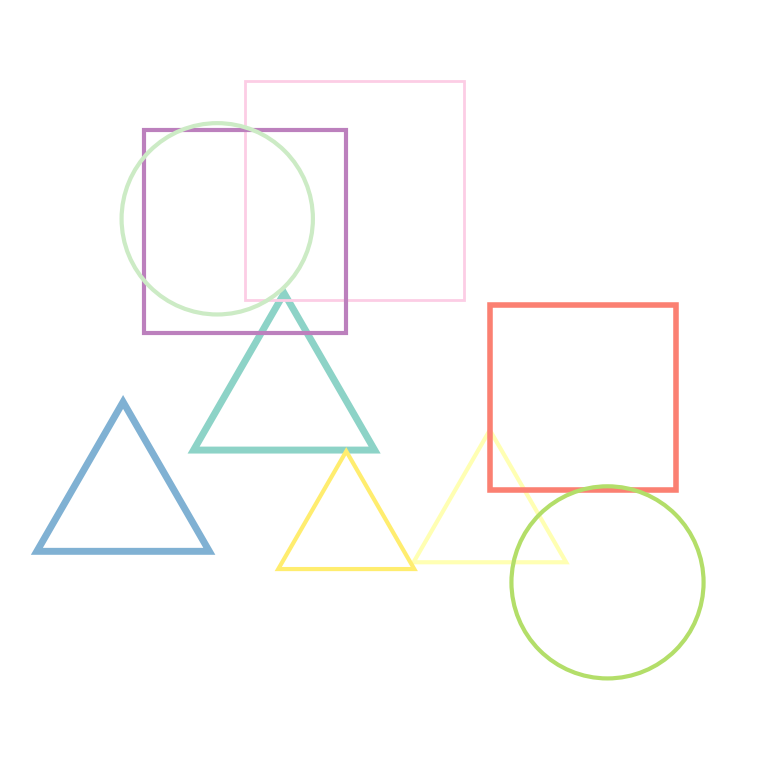[{"shape": "triangle", "thickness": 2.5, "radius": 0.68, "center": [0.369, 0.483]}, {"shape": "triangle", "thickness": 1.5, "radius": 0.57, "center": [0.636, 0.327]}, {"shape": "square", "thickness": 2, "radius": 0.6, "center": [0.757, 0.484]}, {"shape": "triangle", "thickness": 2.5, "radius": 0.65, "center": [0.16, 0.349]}, {"shape": "circle", "thickness": 1.5, "radius": 0.62, "center": [0.789, 0.244]}, {"shape": "square", "thickness": 1, "radius": 0.71, "center": [0.46, 0.752]}, {"shape": "square", "thickness": 1.5, "radius": 0.66, "center": [0.318, 0.7]}, {"shape": "circle", "thickness": 1.5, "radius": 0.62, "center": [0.282, 0.716]}, {"shape": "triangle", "thickness": 1.5, "radius": 0.51, "center": [0.45, 0.312]}]